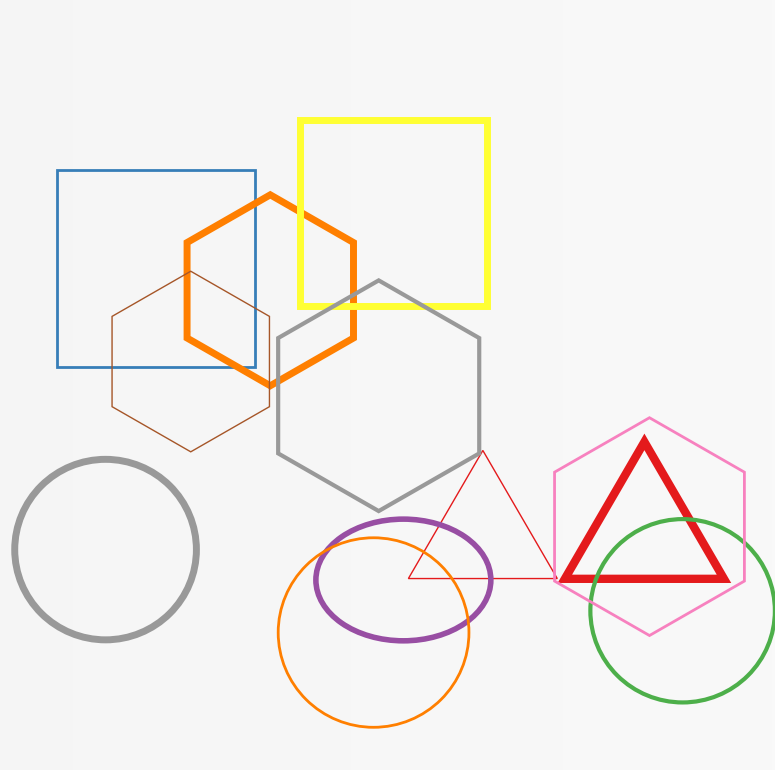[{"shape": "triangle", "thickness": 0.5, "radius": 0.55, "center": [0.623, 0.304]}, {"shape": "triangle", "thickness": 3, "radius": 0.59, "center": [0.831, 0.308]}, {"shape": "square", "thickness": 1, "radius": 0.64, "center": [0.201, 0.651]}, {"shape": "circle", "thickness": 1.5, "radius": 0.6, "center": [0.881, 0.207]}, {"shape": "oval", "thickness": 2, "radius": 0.56, "center": [0.52, 0.247]}, {"shape": "circle", "thickness": 1, "radius": 0.62, "center": [0.482, 0.179]}, {"shape": "hexagon", "thickness": 2.5, "radius": 0.62, "center": [0.349, 0.623]}, {"shape": "square", "thickness": 2.5, "radius": 0.6, "center": [0.507, 0.724]}, {"shape": "hexagon", "thickness": 0.5, "radius": 0.59, "center": [0.246, 0.53]}, {"shape": "hexagon", "thickness": 1, "radius": 0.71, "center": [0.838, 0.316]}, {"shape": "circle", "thickness": 2.5, "radius": 0.59, "center": [0.136, 0.286]}, {"shape": "hexagon", "thickness": 1.5, "radius": 0.75, "center": [0.489, 0.486]}]